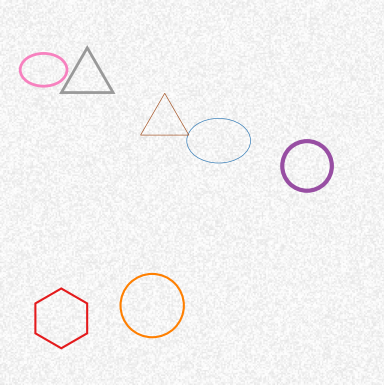[{"shape": "hexagon", "thickness": 1.5, "radius": 0.39, "center": [0.159, 0.173]}, {"shape": "oval", "thickness": 0.5, "radius": 0.41, "center": [0.568, 0.635]}, {"shape": "circle", "thickness": 3, "radius": 0.32, "center": [0.798, 0.569]}, {"shape": "circle", "thickness": 1.5, "radius": 0.41, "center": [0.395, 0.206]}, {"shape": "triangle", "thickness": 0.5, "radius": 0.36, "center": [0.428, 0.685]}, {"shape": "oval", "thickness": 2, "radius": 0.3, "center": [0.113, 0.819]}, {"shape": "triangle", "thickness": 2, "radius": 0.39, "center": [0.227, 0.798]}]